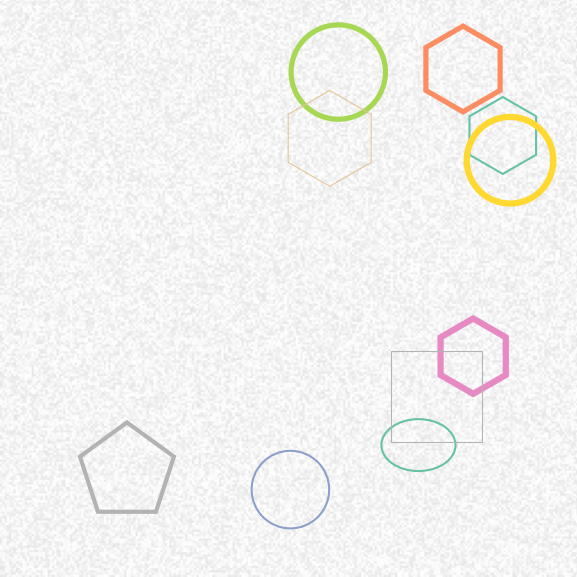[{"shape": "hexagon", "thickness": 1, "radius": 0.33, "center": [0.871, 0.764]}, {"shape": "oval", "thickness": 1, "radius": 0.32, "center": [0.725, 0.228]}, {"shape": "hexagon", "thickness": 2.5, "radius": 0.37, "center": [0.802, 0.88]}, {"shape": "circle", "thickness": 1, "radius": 0.34, "center": [0.503, 0.151]}, {"shape": "hexagon", "thickness": 3, "radius": 0.33, "center": [0.819, 0.382]}, {"shape": "circle", "thickness": 2.5, "radius": 0.41, "center": [0.586, 0.874]}, {"shape": "circle", "thickness": 3, "radius": 0.37, "center": [0.883, 0.722]}, {"shape": "hexagon", "thickness": 0.5, "radius": 0.41, "center": [0.571, 0.759]}, {"shape": "pentagon", "thickness": 2, "radius": 0.43, "center": [0.22, 0.182]}, {"shape": "square", "thickness": 0.5, "radius": 0.39, "center": [0.756, 0.313]}]